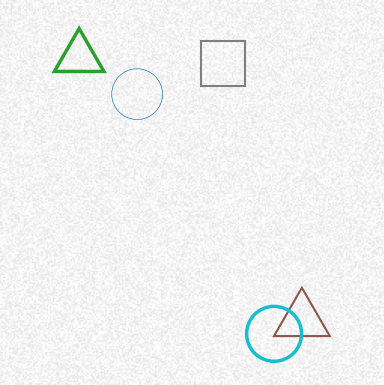[{"shape": "circle", "thickness": 0.5, "radius": 0.33, "center": [0.356, 0.755]}, {"shape": "triangle", "thickness": 2.5, "radius": 0.37, "center": [0.206, 0.852]}, {"shape": "triangle", "thickness": 1.5, "radius": 0.42, "center": [0.784, 0.169]}, {"shape": "square", "thickness": 1.5, "radius": 0.29, "center": [0.579, 0.835]}, {"shape": "circle", "thickness": 2.5, "radius": 0.36, "center": [0.712, 0.133]}]